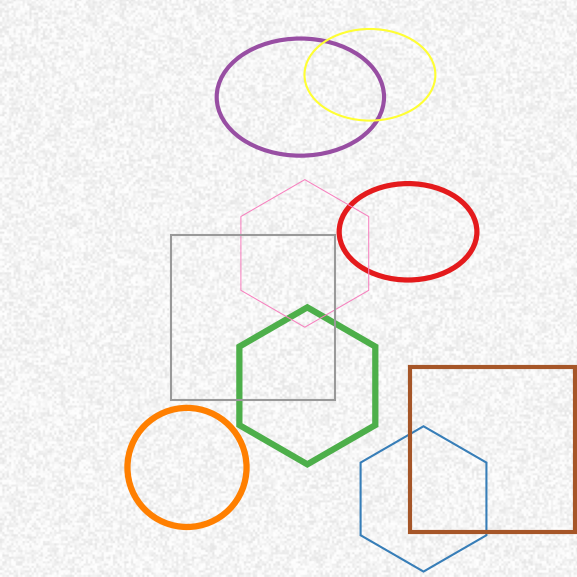[{"shape": "oval", "thickness": 2.5, "radius": 0.6, "center": [0.707, 0.598]}, {"shape": "hexagon", "thickness": 1, "radius": 0.63, "center": [0.733, 0.135]}, {"shape": "hexagon", "thickness": 3, "radius": 0.68, "center": [0.532, 0.331]}, {"shape": "oval", "thickness": 2, "radius": 0.72, "center": [0.52, 0.831]}, {"shape": "circle", "thickness": 3, "radius": 0.52, "center": [0.324, 0.19]}, {"shape": "oval", "thickness": 1, "radius": 0.57, "center": [0.641, 0.87]}, {"shape": "square", "thickness": 2, "radius": 0.72, "center": [0.853, 0.22]}, {"shape": "hexagon", "thickness": 0.5, "radius": 0.64, "center": [0.528, 0.56]}, {"shape": "square", "thickness": 1, "radius": 0.71, "center": [0.438, 0.449]}]